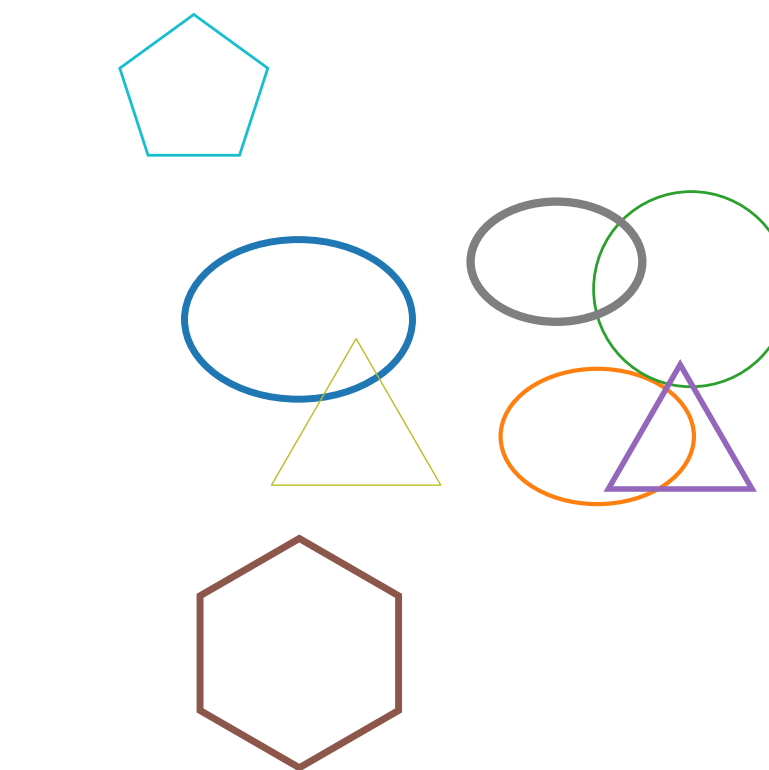[{"shape": "oval", "thickness": 2.5, "radius": 0.74, "center": [0.388, 0.585]}, {"shape": "oval", "thickness": 1.5, "radius": 0.63, "center": [0.776, 0.433]}, {"shape": "circle", "thickness": 1, "radius": 0.63, "center": [0.898, 0.624]}, {"shape": "triangle", "thickness": 2, "radius": 0.54, "center": [0.883, 0.419]}, {"shape": "hexagon", "thickness": 2.5, "radius": 0.74, "center": [0.389, 0.152]}, {"shape": "oval", "thickness": 3, "radius": 0.56, "center": [0.723, 0.66]}, {"shape": "triangle", "thickness": 0.5, "radius": 0.63, "center": [0.462, 0.433]}, {"shape": "pentagon", "thickness": 1, "radius": 0.51, "center": [0.252, 0.88]}]